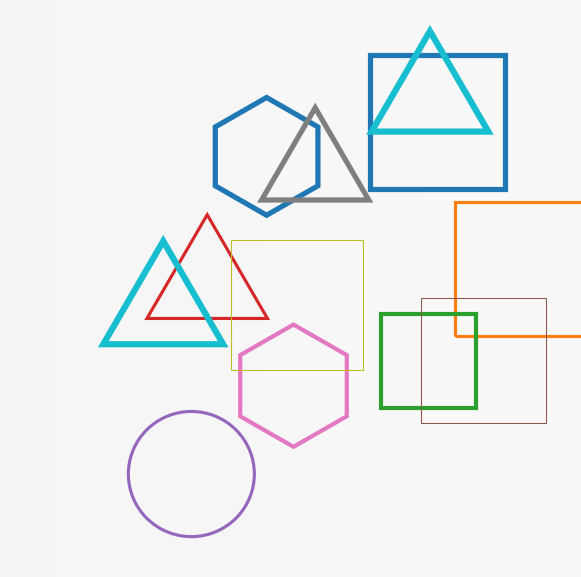[{"shape": "hexagon", "thickness": 2.5, "radius": 0.51, "center": [0.459, 0.728]}, {"shape": "square", "thickness": 2.5, "radius": 0.58, "center": [0.753, 0.788]}, {"shape": "square", "thickness": 1.5, "radius": 0.58, "center": [0.899, 0.533]}, {"shape": "square", "thickness": 2, "radius": 0.41, "center": [0.737, 0.374]}, {"shape": "triangle", "thickness": 1.5, "radius": 0.6, "center": [0.356, 0.508]}, {"shape": "circle", "thickness": 1.5, "radius": 0.54, "center": [0.329, 0.178]}, {"shape": "square", "thickness": 0.5, "radius": 0.54, "center": [0.832, 0.375]}, {"shape": "hexagon", "thickness": 2, "radius": 0.53, "center": [0.505, 0.331]}, {"shape": "triangle", "thickness": 2.5, "radius": 0.53, "center": [0.542, 0.706]}, {"shape": "square", "thickness": 0.5, "radius": 0.56, "center": [0.511, 0.471]}, {"shape": "triangle", "thickness": 3, "radius": 0.6, "center": [0.281, 0.463]}, {"shape": "triangle", "thickness": 3, "radius": 0.58, "center": [0.74, 0.829]}]